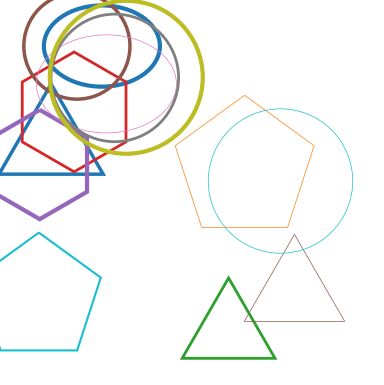[{"shape": "oval", "thickness": 3, "radius": 0.75, "center": [0.265, 0.88]}, {"shape": "triangle", "thickness": 2.5, "radius": 0.78, "center": [0.133, 0.626]}, {"shape": "pentagon", "thickness": 0.5, "radius": 0.95, "center": [0.635, 0.563]}, {"shape": "triangle", "thickness": 2, "radius": 0.7, "center": [0.594, 0.139]}, {"shape": "hexagon", "thickness": 2, "radius": 0.78, "center": [0.193, 0.709]}, {"shape": "hexagon", "thickness": 3, "radius": 0.71, "center": [0.103, 0.573]}, {"shape": "circle", "thickness": 2.5, "radius": 0.69, "center": [0.2, 0.88]}, {"shape": "triangle", "thickness": 0.5, "radius": 0.75, "center": [0.765, 0.241]}, {"shape": "oval", "thickness": 0.5, "radius": 0.91, "center": [0.276, 0.782]}, {"shape": "circle", "thickness": 2, "radius": 0.83, "center": [0.298, 0.798]}, {"shape": "circle", "thickness": 3, "radius": 0.99, "center": [0.328, 0.799]}, {"shape": "circle", "thickness": 0.5, "radius": 0.94, "center": [0.729, 0.53]}, {"shape": "pentagon", "thickness": 1.5, "radius": 0.85, "center": [0.101, 0.227]}]